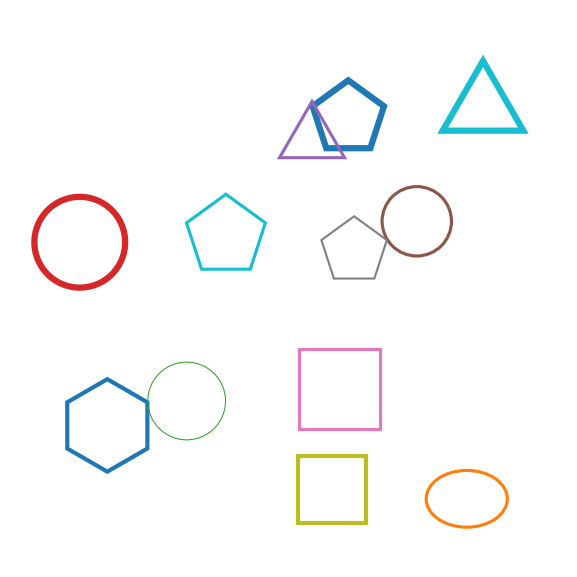[{"shape": "pentagon", "thickness": 3, "radius": 0.32, "center": [0.603, 0.795]}, {"shape": "hexagon", "thickness": 2, "radius": 0.4, "center": [0.186, 0.262]}, {"shape": "oval", "thickness": 1.5, "radius": 0.35, "center": [0.808, 0.135]}, {"shape": "circle", "thickness": 0.5, "radius": 0.34, "center": [0.323, 0.305]}, {"shape": "circle", "thickness": 3, "radius": 0.39, "center": [0.138, 0.58]}, {"shape": "triangle", "thickness": 1.5, "radius": 0.32, "center": [0.54, 0.759]}, {"shape": "circle", "thickness": 1.5, "radius": 0.3, "center": [0.722, 0.616]}, {"shape": "square", "thickness": 1.5, "radius": 0.35, "center": [0.588, 0.326]}, {"shape": "pentagon", "thickness": 1, "radius": 0.3, "center": [0.613, 0.565]}, {"shape": "square", "thickness": 2, "radius": 0.29, "center": [0.575, 0.152]}, {"shape": "pentagon", "thickness": 1.5, "radius": 0.36, "center": [0.391, 0.591]}, {"shape": "triangle", "thickness": 3, "radius": 0.4, "center": [0.836, 0.813]}]